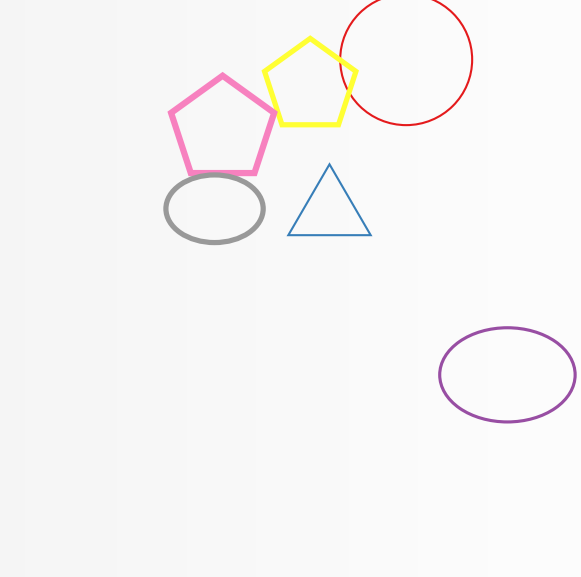[{"shape": "circle", "thickness": 1, "radius": 0.57, "center": [0.699, 0.896]}, {"shape": "triangle", "thickness": 1, "radius": 0.41, "center": [0.567, 0.633]}, {"shape": "oval", "thickness": 1.5, "radius": 0.58, "center": [0.873, 0.35]}, {"shape": "pentagon", "thickness": 2.5, "radius": 0.41, "center": [0.534, 0.85]}, {"shape": "pentagon", "thickness": 3, "radius": 0.47, "center": [0.383, 0.775]}, {"shape": "oval", "thickness": 2.5, "radius": 0.42, "center": [0.369, 0.638]}]